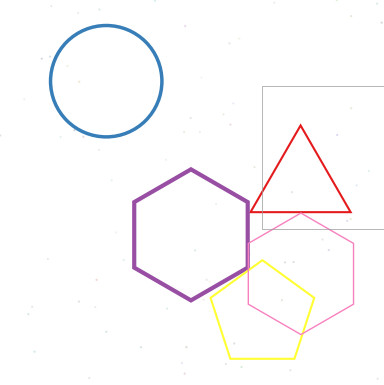[{"shape": "triangle", "thickness": 1.5, "radius": 0.75, "center": [0.781, 0.524]}, {"shape": "circle", "thickness": 2.5, "radius": 0.72, "center": [0.276, 0.789]}, {"shape": "hexagon", "thickness": 3, "radius": 0.85, "center": [0.496, 0.39]}, {"shape": "pentagon", "thickness": 1.5, "radius": 0.71, "center": [0.682, 0.183]}, {"shape": "hexagon", "thickness": 1, "radius": 0.79, "center": [0.782, 0.289]}, {"shape": "square", "thickness": 0.5, "radius": 0.93, "center": [0.867, 0.591]}]